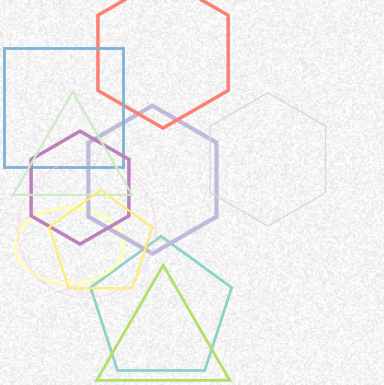[{"shape": "pentagon", "thickness": 2, "radius": 0.96, "center": [0.419, 0.194]}, {"shape": "oval", "thickness": 2, "radius": 0.7, "center": [0.18, 0.362]}, {"shape": "hexagon", "thickness": 3, "radius": 0.96, "center": [0.396, 0.533]}, {"shape": "hexagon", "thickness": 2.5, "radius": 0.98, "center": [0.424, 0.863]}, {"shape": "square", "thickness": 2, "radius": 0.77, "center": [0.166, 0.721]}, {"shape": "triangle", "thickness": 2, "radius": 1.0, "center": [0.424, 0.112]}, {"shape": "circle", "thickness": 0.5, "radius": 0.9, "center": [0.225, 0.405]}, {"shape": "hexagon", "thickness": 1, "radius": 0.87, "center": [0.696, 0.586]}, {"shape": "hexagon", "thickness": 2.5, "radius": 0.73, "center": [0.208, 0.513]}, {"shape": "triangle", "thickness": 1.5, "radius": 0.89, "center": [0.189, 0.583]}, {"shape": "pentagon", "thickness": 1.5, "radius": 0.7, "center": [0.262, 0.365]}]